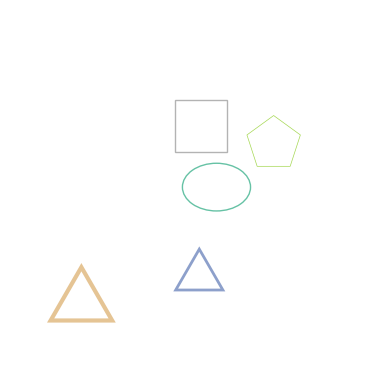[{"shape": "oval", "thickness": 1, "radius": 0.44, "center": [0.562, 0.514]}, {"shape": "triangle", "thickness": 2, "radius": 0.35, "center": [0.518, 0.282]}, {"shape": "pentagon", "thickness": 0.5, "radius": 0.36, "center": [0.711, 0.627]}, {"shape": "triangle", "thickness": 3, "radius": 0.46, "center": [0.211, 0.214]}, {"shape": "square", "thickness": 1, "radius": 0.34, "center": [0.523, 0.673]}]